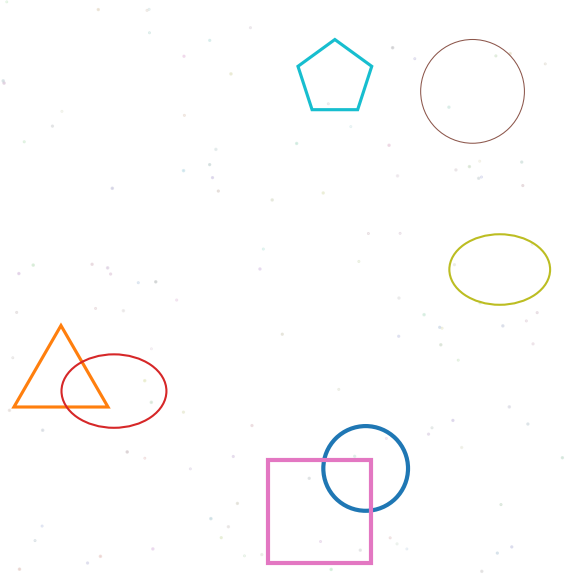[{"shape": "circle", "thickness": 2, "radius": 0.37, "center": [0.633, 0.188]}, {"shape": "triangle", "thickness": 1.5, "radius": 0.47, "center": [0.106, 0.341]}, {"shape": "oval", "thickness": 1, "radius": 0.45, "center": [0.197, 0.322]}, {"shape": "circle", "thickness": 0.5, "radius": 0.45, "center": [0.818, 0.841]}, {"shape": "square", "thickness": 2, "radius": 0.44, "center": [0.554, 0.114]}, {"shape": "oval", "thickness": 1, "radius": 0.44, "center": [0.865, 0.532]}, {"shape": "pentagon", "thickness": 1.5, "radius": 0.34, "center": [0.58, 0.864]}]